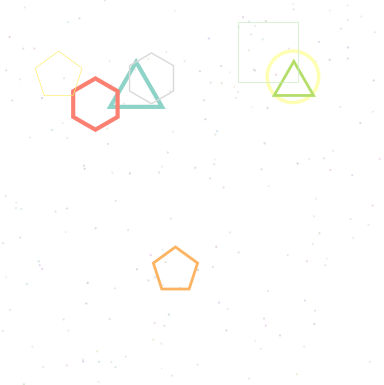[{"shape": "triangle", "thickness": 3, "radius": 0.39, "center": [0.354, 0.761]}, {"shape": "circle", "thickness": 2.5, "radius": 0.33, "center": [0.761, 0.801]}, {"shape": "hexagon", "thickness": 3, "radius": 0.33, "center": [0.248, 0.73]}, {"shape": "pentagon", "thickness": 2, "radius": 0.3, "center": [0.456, 0.298]}, {"shape": "triangle", "thickness": 2, "radius": 0.3, "center": [0.763, 0.782]}, {"shape": "hexagon", "thickness": 1, "radius": 0.33, "center": [0.394, 0.796]}, {"shape": "square", "thickness": 0.5, "radius": 0.39, "center": [0.697, 0.864]}, {"shape": "pentagon", "thickness": 0.5, "radius": 0.32, "center": [0.152, 0.803]}]